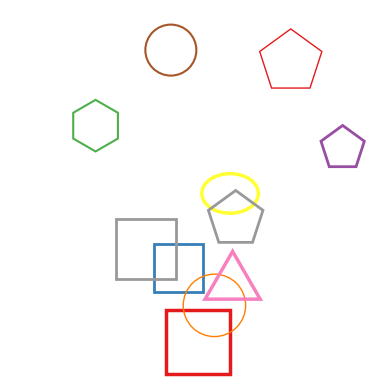[{"shape": "pentagon", "thickness": 1, "radius": 0.42, "center": [0.755, 0.84]}, {"shape": "square", "thickness": 2.5, "radius": 0.42, "center": [0.515, 0.11]}, {"shape": "square", "thickness": 2, "radius": 0.31, "center": [0.464, 0.305]}, {"shape": "hexagon", "thickness": 1.5, "radius": 0.34, "center": [0.248, 0.674]}, {"shape": "pentagon", "thickness": 2, "radius": 0.3, "center": [0.89, 0.615]}, {"shape": "circle", "thickness": 1, "radius": 0.41, "center": [0.557, 0.207]}, {"shape": "oval", "thickness": 2.5, "radius": 0.37, "center": [0.598, 0.498]}, {"shape": "circle", "thickness": 1.5, "radius": 0.33, "center": [0.444, 0.87]}, {"shape": "triangle", "thickness": 2.5, "radius": 0.41, "center": [0.604, 0.264]}, {"shape": "pentagon", "thickness": 2, "radius": 0.37, "center": [0.612, 0.431]}, {"shape": "square", "thickness": 2, "radius": 0.39, "center": [0.38, 0.353]}]